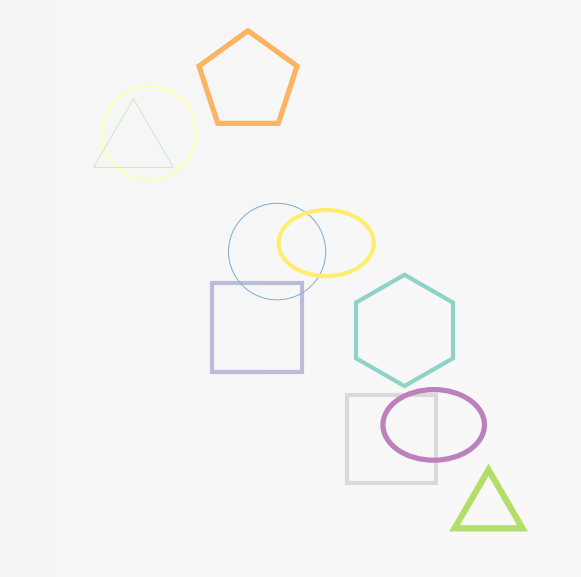[{"shape": "hexagon", "thickness": 2, "radius": 0.48, "center": [0.696, 0.427]}, {"shape": "circle", "thickness": 1, "radius": 0.4, "center": [0.256, 0.769]}, {"shape": "square", "thickness": 2, "radius": 0.39, "center": [0.442, 0.432]}, {"shape": "circle", "thickness": 0.5, "radius": 0.42, "center": [0.477, 0.564]}, {"shape": "pentagon", "thickness": 2.5, "radius": 0.44, "center": [0.427, 0.857]}, {"shape": "triangle", "thickness": 3, "radius": 0.34, "center": [0.84, 0.118]}, {"shape": "square", "thickness": 2, "radius": 0.38, "center": [0.674, 0.24]}, {"shape": "oval", "thickness": 2.5, "radius": 0.44, "center": [0.746, 0.263]}, {"shape": "triangle", "thickness": 0.5, "radius": 0.4, "center": [0.23, 0.749]}, {"shape": "oval", "thickness": 2, "radius": 0.41, "center": [0.561, 0.578]}]